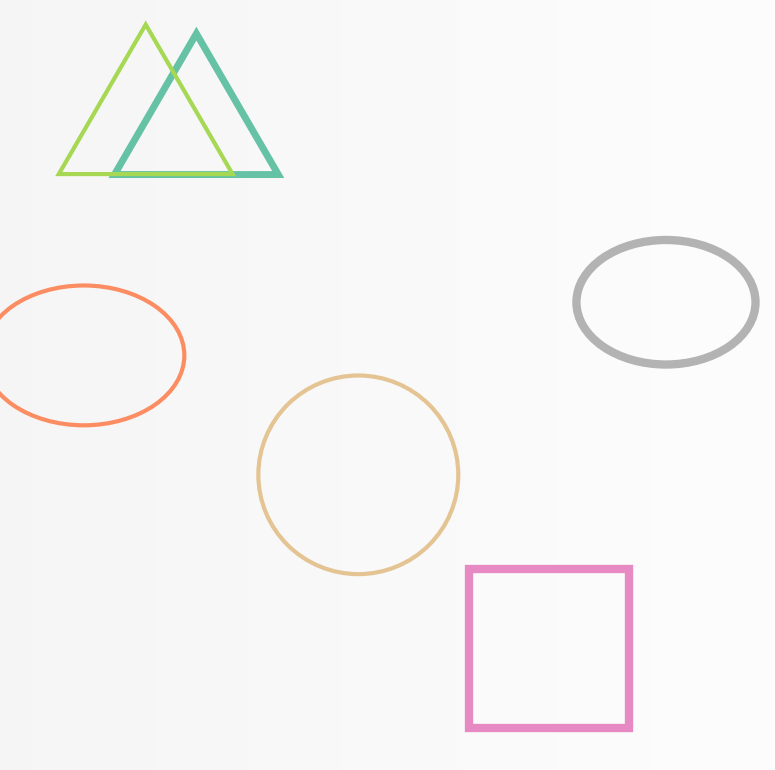[{"shape": "triangle", "thickness": 2.5, "radius": 0.61, "center": [0.253, 0.834]}, {"shape": "oval", "thickness": 1.5, "radius": 0.65, "center": [0.108, 0.538]}, {"shape": "square", "thickness": 3, "radius": 0.52, "center": [0.709, 0.158]}, {"shape": "triangle", "thickness": 1.5, "radius": 0.65, "center": [0.188, 0.839]}, {"shape": "circle", "thickness": 1.5, "radius": 0.64, "center": [0.462, 0.383]}, {"shape": "oval", "thickness": 3, "radius": 0.58, "center": [0.859, 0.607]}]